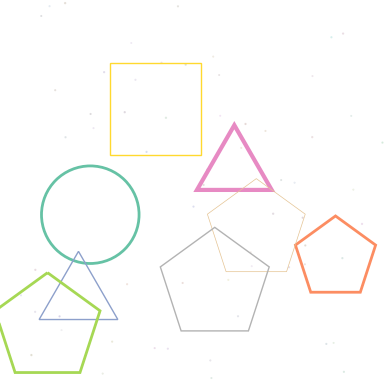[{"shape": "circle", "thickness": 2, "radius": 0.63, "center": [0.234, 0.442]}, {"shape": "pentagon", "thickness": 2, "radius": 0.55, "center": [0.871, 0.33]}, {"shape": "triangle", "thickness": 1, "radius": 0.59, "center": [0.204, 0.229]}, {"shape": "triangle", "thickness": 3, "radius": 0.56, "center": [0.609, 0.563]}, {"shape": "pentagon", "thickness": 2, "radius": 0.72, "center": [0.123, 0.148]}, {"shape": "square", "thickness": 1, "radius": 0.59, "center": [0.404, 0.717]}, {"shape": "pentagon", "thickness": 0.5, "radius": 0.67, "center": [0.666, 0.402]}, {"shape": "pentagon", "thickness": 1, "radius": 0.74, "center": [0.558, 0.261]}]